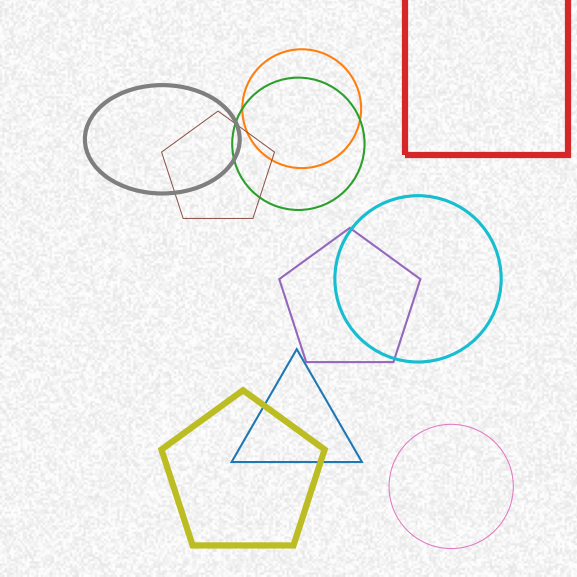[{"shape": "triangle", "thickness": 1, "radius": 0.65, "center": [0.514, 0.264]}, {"shape": "circle", "thickness": 1, "radius": 0.51, "center": [0.522, 0.811]}, {"shape": "circle", "thickness": 1, "radius": 0.57, "center": [0.517, 0.75]}, {"shape": "square", "thickness": 3, "radius": 0.71, "center": [0.842, 0.873]}, {"shape": "pentagon", "thickness": 1, "radius": 0.64, "center": [0.606, 0.476]}, {"shape": "pentagon", "thickness": 0.5, "radius": 0.51, "center": [0.378, 0.704]}, {"shape": "circle", "thickness": 0.5, "radius": 0.54, "center": [0.781, 0.157]}, {"shape": "oval", "thickness": 2, "radius": 0.67, "center": [0.281, 0.758]}, {"shape": "pentagon", "thickness": 3, "radius": 0.74, "center": [0.421, 0.175]}, {"shape": "circle", "thickness": 1.5, "radius": 0.72, "center": [0.724, 0.516]}]